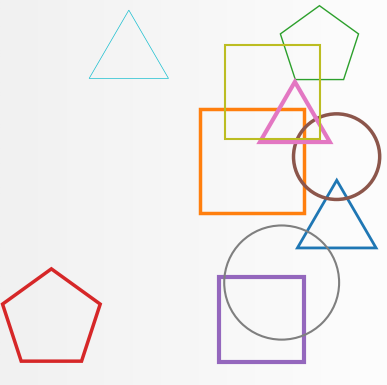[{"shape": "triangle", "thickness": 2, "radius": 0.59, "center": [0.869, 0.415]}, {"shape": "square", "thickness": 2.5, "radius": 0.67, "center": [0.651, 0.583]}, {"shape": "pentagon", "thickness": 1, "radius": 0.53, "center": [0.824, 0.879]}, {"shape": "pentagon", "thickness": 2.5, "radius": 0.66, "center": [0.133, 0.169]}, {"shape": "square", "thickness": 3, "radius": 0.55, "center": [0.674, 0.17]}, {"shape": "circle", "thickness": 2.5, "radius": 0.56, "center": [0.869, 0.593]}, {"shape": "triangle", "thickness": 3, "radius": 0.52, "center": [0.761, 0.683]}, {"shape": "circle", "thickness": 1.5, "radius": 0.74, "center": [0.727, 0.266]}, {"shape": "square", "thickness": 1.5, "radius": 0.61, "center": [0.704, 0.761]}, {"shape": "triangle", "thickness": 0.5, "radius": 0.59, "center": [0.332, 0.855]}]